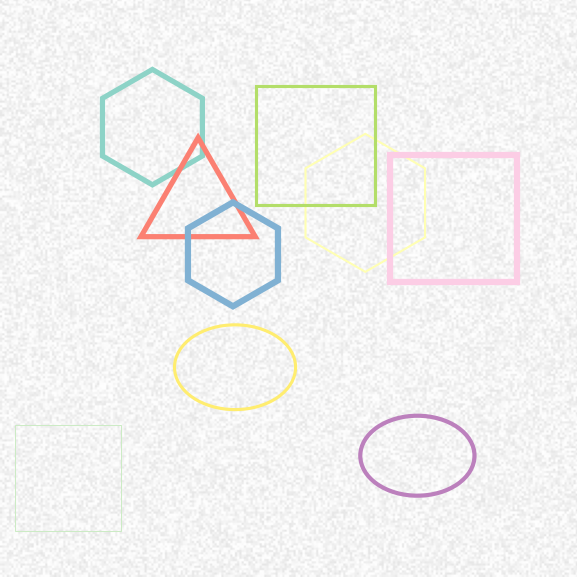[{"shape": "hexagon", "thickness": 2.5, "radius": 0.5, "center": [0.264, 0.779]}, {"shape": "hexagon", "thickness": 1, "radius": 0.6, "center": [0.633, 0.648]}, {"shape": "triangle", "thickness": 2.5, "radius": 0.57, "center": [0.343, 0.646]}, {"shape": "hexagon", "thickness": 3, "radius": 0.45, "center": [0.403, 0.559]}, {"shape": "square", "thickness": 1.5, "radius": 0.52, "center": [0.547, 0.747]}, {"shape": "square", "thickness": 3, "radius": 0.55, "center": [0.785, 0.62]}, {"shape": "oval", "thickness": 2, "radius": 0.49, "center": [0.723, 0.21]}, {"shape": "square", "thickness": 0.5, "radius": 0.46, "center": [0.118, 0.171]}, {"shape": "oval", "thickness": 1.5, "radius": 0.52, "center": [0.407, 0.363]}]